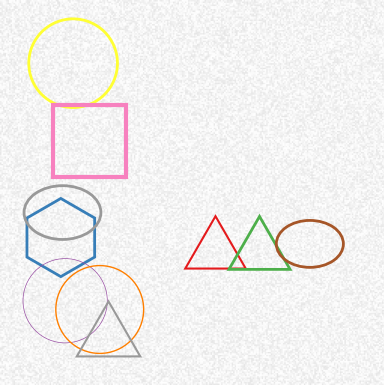[{"shape": "triangle", "thickness": 1.5, "radius": 0.45, "center": [0.56, 0.348]}, {"shape": "hexagon", "thickness": 2, "radius": 0.51, "center": [0.158, 0.383]}, {"shape": "triangle", "thickness": 2, "radius": 0.46, "center": [0.674, 0.346]}, {"shape": "circle", "thickness": 0.5, "radius": 0.55, "center": [0.169, 0.219]}, {"shape": "circle", "thickness": 1, "radius": 0.57, "center": [0.259, 0.196]}, {"shape": "circle", "thickness": 2, "radius": 0.58, "center": [0.19, 0.836]}, {"shape": "oval", "thickness": 2, "radius": 0.44, "center": [0.805, 0.367]}, {"shape": "square", "thickness": 3, "radius": 0.47, "center": [0.232, 0.633]}, {"shape": "oval", "thickness": 2, "radius": 0.5, "center": [0.162, 0.448]}, {"shape": "triangle", "thickness": 1.5, "radius": 0.48, "center": [0.282, 0.122]}]